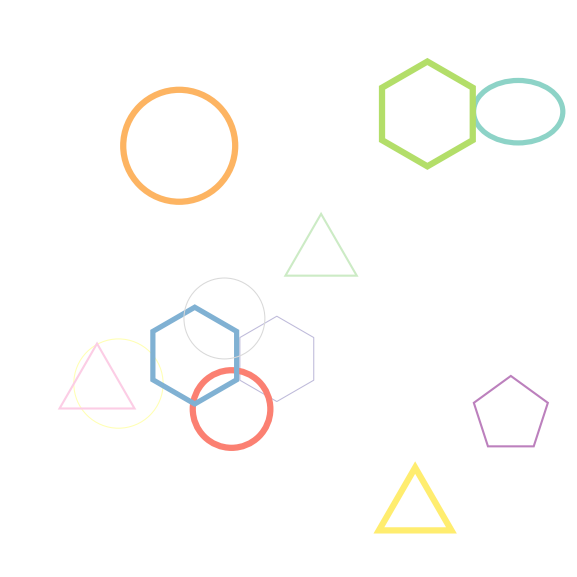[{"shape": "oval", "thickness": 2.5, "radius": 0.39, "center": [0.897, 0.806]}, {"shape": "circle", "thickness": 0.5, "radius": 0.39, "center": [0.205, 0.335]}, {"shape": "hexagon", "thickness": 0.5, "radius": 0.37, "center": [0.479, 0.378]}, {"shape": "circle", "thickness": 3, "radius": 0.34, "center": [0.401, 0.291]}, {"shape": "hexagon", "thickness": 2.5, "radius": 0.42, "center": [0.337, 0.383]}, {"shape": "circle", "thickness": 3, "radius": 0.48, "center": [0.31, 0.747]}, {"shape": "hexagon", "thickness": 3, "radius": 0.45, "center": [0.74, 0.802]}, {"shape": "triangle", "thickness": 1, "radius": 0.37, "center": [0.168, 0.329]}, {"shape": "circle", "thickness": 0.5, "radius": 0.35, "center": [0.389, 0.448]}, {"shape": "pentagon", "thickness": 1, "radius": 0.34, "center": [0.885, 0.281]}, {"shape": "triangle", "thickness": 1, "radius": 0.36, "center": [0.556, 0.557]}, {"shape": "triangle", "thickness": 3, "radius": 0.36, "center": [0.719, 0.117]}]